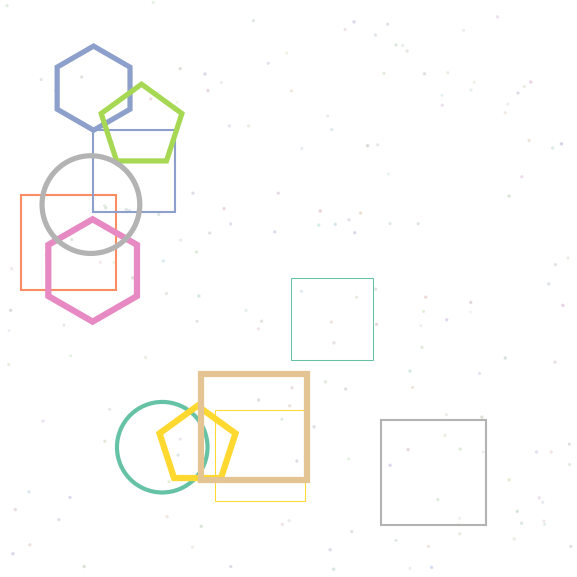[{"shape": "circle", "thickness": 2, "radius": 0.39, "center": [0.281, 0.225]}, {"shape": "square", "thickness": 0.5, "radius": 0.36, "center": [0.575, 0.447]}, {"shape": "square", "thickness": 1, "radius": 0.41, "center": [0.118, 0.579]}, {"shape": "square", "thickness": 1, "radius": 0.36, "center": [0.232, 0.704]}, {"shape": "hexagon", "thickness": 2.5, "radius": 0.36, "center": [0.162, 0.846]}, {"shape": "hexagon", "thickness": 3, "radius": 0.44, "center": [0.16, 0.531]}, {"shape": "pentagon", "thickness": 2.5, "radius": 0.37, "center": [0.245, 0.78]}, {"shape": "pentagon", "thickness": 3, "radius": 0.35, "center": [0.342, 0.227]}, {"shape": "square", "thickness": 0.5, "radius": 0.39, "center": [0.451, 0.21]}, {"shape": "square", "thickness": 3, "radius": 0.46, "center": [0.44, 0.259]}, {"shape": "square", "thickness": 1, "radius": 0.46, "center": [0.75, 0.181]}, {"shape": "circle", "thickness": 2.5, "radius": 0.42, "center": [0.157, 0.645]}]